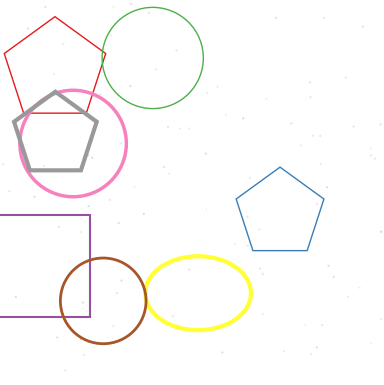[{"shape": "pentagon", "thickness": 1, "radius": 0.69, "center": [0.143, 0.818]}, {"shape": "pentagon", "thickness": 1, "radius": 0.6, "center": [0.727, 0.446]}, {"shape": "circle", "thickness": 1, "radius": 0.66, "center": [0.397, 0.849]}, {"shape": "square", "thickness": 1.5, "radius": 0.66, "center": [0.101, 0.309]}, {"shape": "oval", "thickness": 3, "radius": 0.69, "center": [0.515, 0.238]}, {"shape": "circle", "thickness": 2, "radius": 0.56, "center": [0.268, 0.219]}, {"shape": "circle", "thickness": 2.5, "radius": 0.69, "center": [0.19, 0.627]}, {"shape": "pentagon", "thickness": 3, "radius": 0.56, "center": [0.144, 0.649]}]